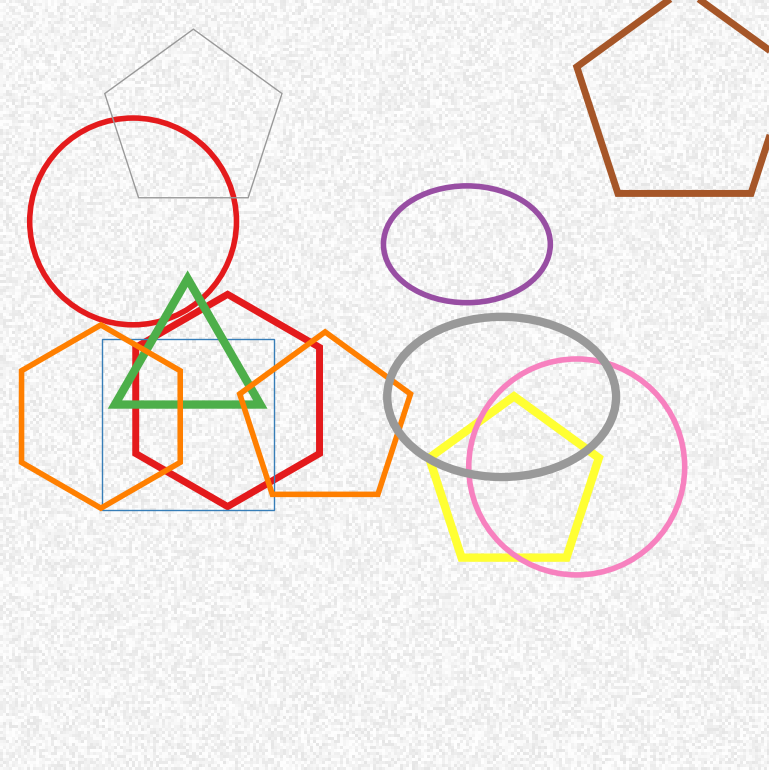[{"shape": "circle", "thickness": 2, "radius": 0.67, "center": [0.173, 0.712]}, {"shape": "hexagon", "thickness": 2.5, "radius": 0.69, "center": [0.296, 0.48]}, {"shape": "square", "thickness": 0.5, "radius": 0.56, "center": [0.244, 0.449]}, {"shape": "triangle", "thickness": 3, "radius": 0.55, "center": [0.244, 0.529]}, {"shape": "oval", "thickness": 2, "radius": 0.54, "center": [0.606, 0.683]}, {"shape": "hexagon", "thickness": 2, "radius": 0.59, "center": [0.131, 0.459]}, {"shape": "pentagon", "thickness": 2, "radius": 0.58, "center": [0.422, 0.452]}, {"shape": "pentagon", "thickness": 3, "radius": 0.58, "center": [0.668, 0.37]}, {"shape": "pentagon", "thickness": 2.5, "radius": 0.74, "center": [0.889, 0.868]}, {"shape": "circle", "thickness": 2, "radius": 0.7, "center": [0.749, 0.394]}, {"shape": "pentagon", "thickness": 0.5, "radius": 0.61, "center": [0.251, 0.841]}, {"shape": "oval", "thickness": 3, "radius": 0.74, "center": [0.652, 0.485]}]